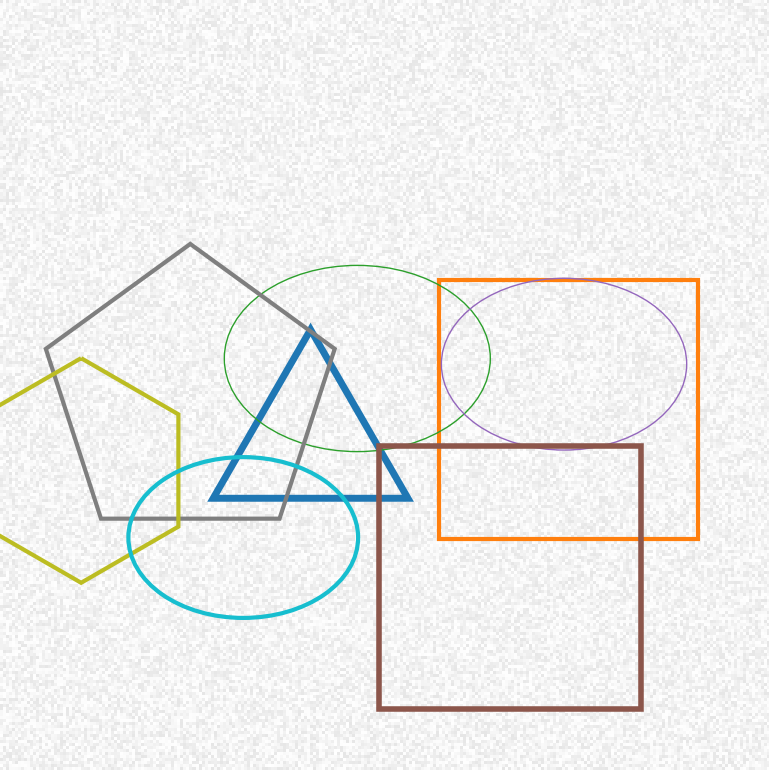[{"shape": "triangle", "thickness": 2.5, "radius": 0.73, "center": [0.403, 0.426]}, {"shape": "square", "thickness": 1.5, "radius": 0.84, "center": [0.738, 0.469]}, {"shape": "oval", "thickness": 0.5, "radius": 0.86, "center": [0.464, 0.534]}, {"shape": "oval", "thickness": 0.5, "radius": 0.8, "center": [0.733, 0.527]}, {"shape": "square", "thickness": 2, "radius": 0.85, "center": [0.662, 0.25]}, {"shape": "pentagon", "thickness": 1.5, "radius": 0.99, "center": [0.247, 0.486]}, {"shape": "hexagon", "thickness": 1.5, "radius": 0.73, "center": [0.105, 0.389]}, {"shape": "oval", "thickness": 1.5, "radius": 0.75, "center": [0.316, 0.302]}]